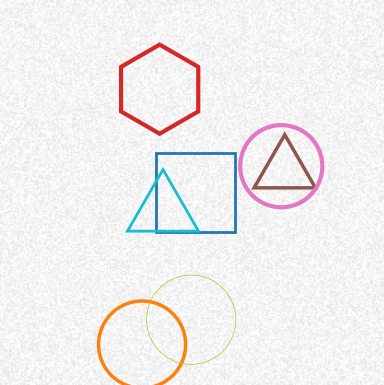[{"shape": "square", "thickness": 2, "radius": 0.51, "center": [0.508, 0.501]}, {"shape": "circle", "thickness": 2.5, "radius": 0.57, "center": [0.369, 0.105]}, {"shape": "hexagon", "thickness": 3, "radius": 0.58, "center": [0.415, 0.768]}, {"shape": "triangle", "thickness": 2.5, "radius": 0.46, "center": [0.74, 0.558]}, {"shape": "circle", "thickness": 3, "radius": 0.53, "center": [0.731, 0.568]}, {"shape": "circle", "thickness": 0.5, "radius": 0.58, "center": [0.497, 0.17]}, {"shape": "triangle", "thickness": 2, "radius": 0.53, "center": [0.423, 0.453]}]